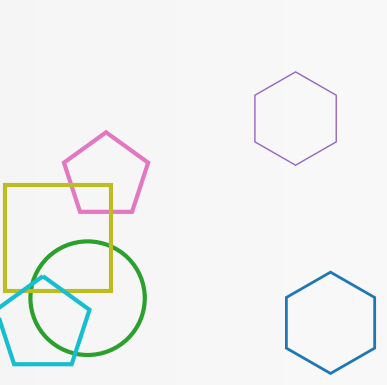[{"shape": "hexagon", "thickness": 2, "radius": 0.66, "center": [0.853, 0.162]}, {"shape": "circle", "thickness": 3, "radius": 0.74, "center": [0.226, 0.225]}, {"shape": "hexagon", "thickness": 1, "radius": 0.61, "center": [0.763, 0.692]}, {"shape": "pentagon", "thickness": 3, "radius": 0.57, "center": [0.274, 0.542]}, {"shape": "square", "thickness": 3, "radius": 0.69, "center": [0.15, 0.382]}, {"shape": "pentagon", "thickness": 3, "radius": 0.63, "center": [0.111, 0.156]}]